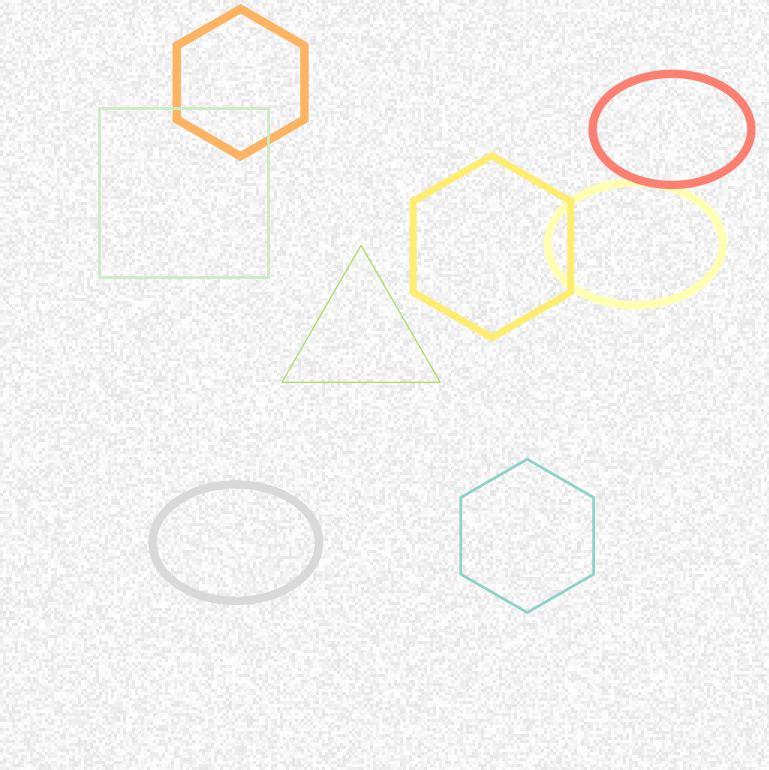[{"shape": "hexagon", "thickness": 1, "radius": 0.5, "center": [0.685, 0.304]}, {"shape": "oval", "thickness": 3, "radius": 0.57, "center": [0.825, 0.683]}, {"shape": "oval", "thickness": 3, "radius": 0.52, "center": [0.873, 0.832]}, {"shape": "hexagon", "thickness": 3, "radius": 0.48, "center": [0.312, 0.893]}, {"shape": "triangle", "thickness": 0.5, "radius": 0.59, "center": [0.469, 0.563]}, {"shape": "oval", "thickness": 3, "radius": 0.54, "center": [0.306, 0.295]}, {"shape": "square", "thickness": 1, "radius": 0.55, "center": [0.239, 0.75]}, {"shape": "hexagon", "thickness": 2.5, "radius": 0.59, "center": [0.639, 0.68]}]